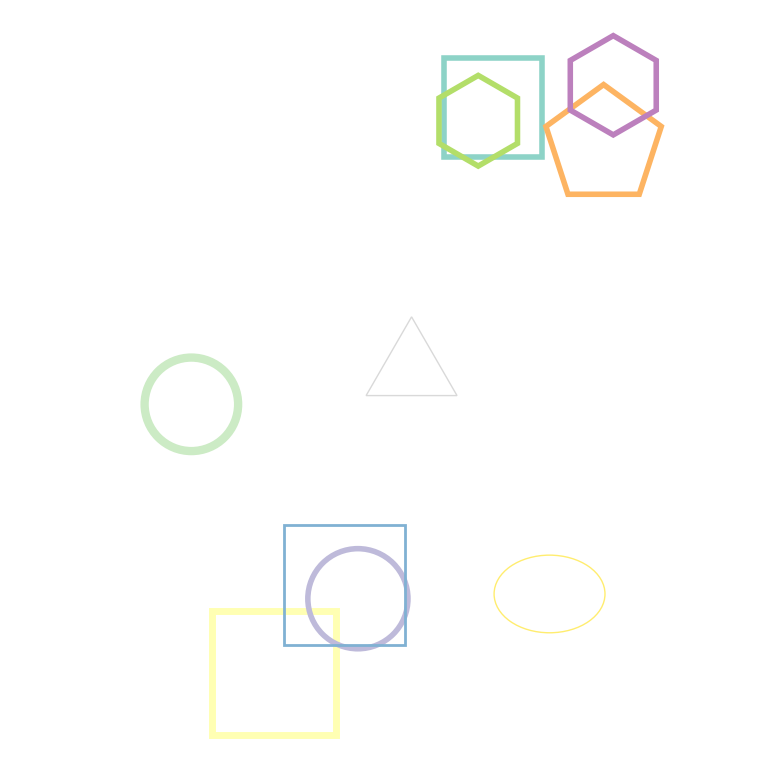[{"shape": "square", "thickness": 2, "radius": 0.32, "center": [0.64, 0.86]}, {"shape": "square", "thickness": 2.5, "radius": 0.4, "center": [0.355, 0.126]}, {"shape": "circle", "thickness": 2, "radius": 0.33, "center": [0.465, 0.222]}, {"shape": "square", "thickness": 1, "radius": 0.39, "center": [0.447, 0.24]}, {"shape": "pentagon", "thickness": 2, "radius": 0.39, "center": [0.784, 0.811]}, {"shape": "hexagon", "thickness": 2, "radius": 0.29, "center": [0.621, 0.843]}, {"shape": "triangle", "thickness": 0.5, "radius": 0.34, "center": [0.535, 0.52]}, {"shape": "hexagon", "thickness": 2, "radius": 0.32, "center": [0.796, 0.889]}, {"shape": "circle", "thickness": 3, "radius": 0.3, "center": [0.249, 0.475]}, {"shape": "oval", "thickness": 0.5, "radius": 0.36, "center": [0.714, 0.229]}]